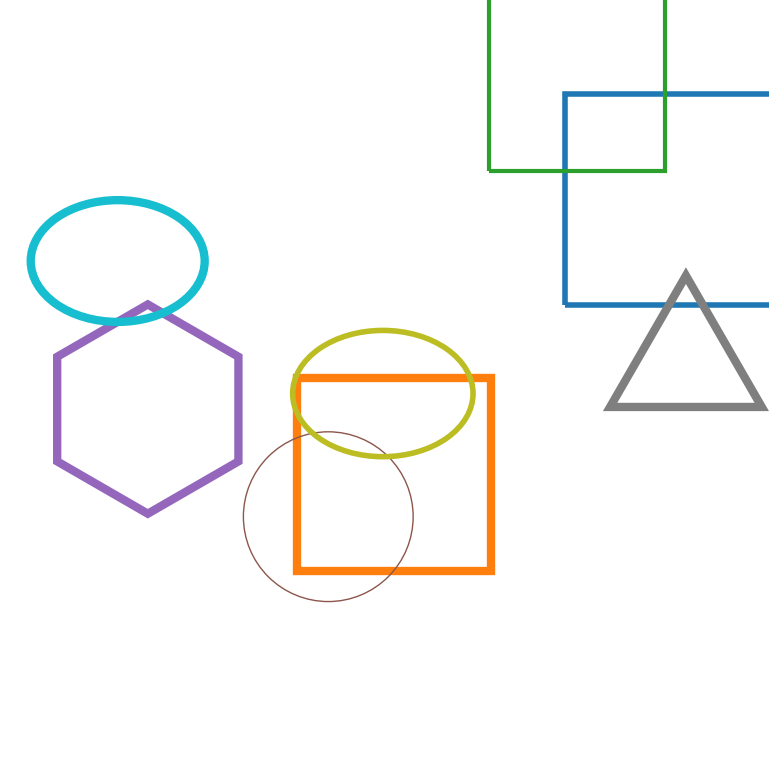[{"shape": "square", "thickness": 2, "radius": 0.68, "center": [0.871, 0.741]}, {"shape": "square", "thickness": 3, "radius": 0.63, "center": [0.512, 0.384]}, {"shape": "square", "thickness": 1.5, "radius": 0.57, "center": [0.749, 0.892]}, {"shape": "hexagon", "thickness": 3, "radius": 0.68, "center": [0.192, 0.469]}, {"shape": "circle", "thickness": 0.5, "radius": 0.55, "center": [0.426, 0.329]}, {"shape": "triangle", "thickness": 3, "radius": 0.57, "center": [0.891, 0.528]}, {"shape": "oval", "thickness": 2, "radius": 0.59, "center": [0.497, 0.489]}, {"shape": "oval", "thickness": 3, "radius": 0.56, "center": [0.153, 0.661]}]